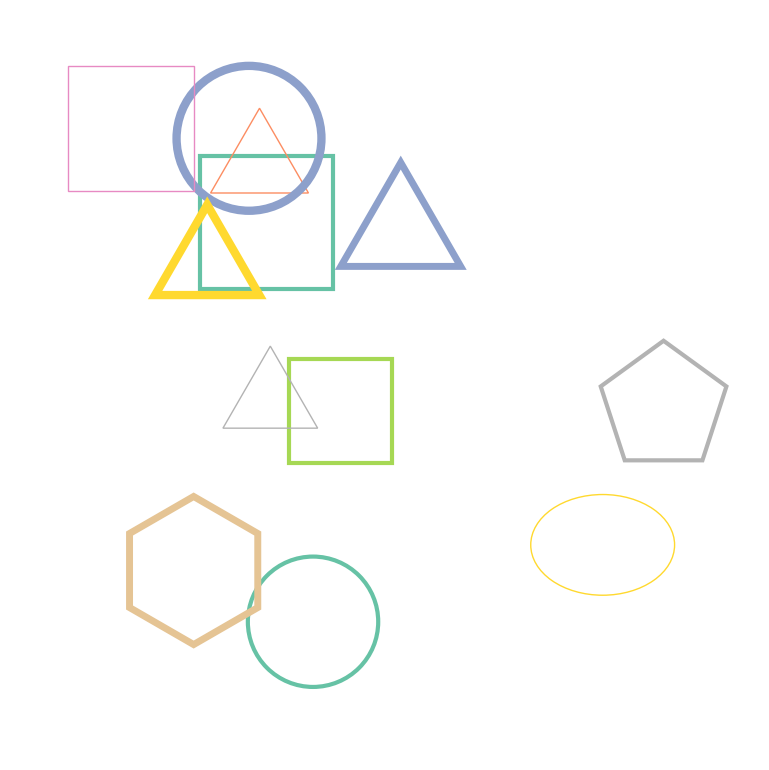[{"shape": "square", "thickness": 1.5, "radius": 0.43, "center": [0.346, 0.711]}, {"shape": "circle", "thickness": 1.5, "radius": 0.42, "center": [0.407, 0.193]}, {"shape": "triangle", "thickness": 0.5, "radius": 0.37, "center": [0.337, 0.786]}, {"shape": "circle", "thickness": 3, "radius": 0.47, "center": [0.323, 0.82]}, {"shape": "triangle", "thickness": 2.5, "radius": 0.45, "center": [0.52, 0.699]}, {"shape": "square", "thickness": 0.5, "radius": 0.41, "center": [0.17, 0.833]}, {"shape": "square", "thickness": 1.5, "radius": 0.34, "center": [0.442, 0.466]}, {"shape": "oval", "thickness": 0.5, "radius": 0.47, "center": [0.783, 0.292]}, {"shape": "triangle", "thickness": 3, "radius": 0.39, "center": [0.269, 0.656]}, {"shape": "hexagon", "thickness": 2.5, "radius": 0.48, "center": [0.252, 0.259]}, {"shape": "triangle", "thickness": 0.5, "radius": 0.36, "center": [0.351, 0.479]}, {"shape": "pentagon", "thickness": 1.5, "radius": 0.43, "center": [0.862, 0.472]}]